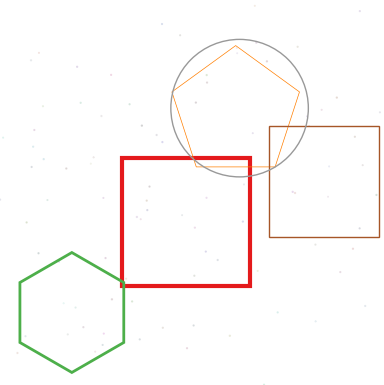[{"shape": "square", "thickness": 3, "radius": 0.83, "center": [0.483, 0.424]}, {"shape": "hexagon", "thickness": 2, "radius": 0.78, "center": [0.187, 0.188]}, {"shape": "pentagon", "thickness": 0.5, "radius": 0.87, "center": [0.612, 0.707]}, {"shape": "square", "thickness": 1, "radius": 0.72, "center": [0.842, 0.53]}, {"shape": "circle", "thickness": 1, "radius": 0.89, "center": [0.622, 0.719]}]